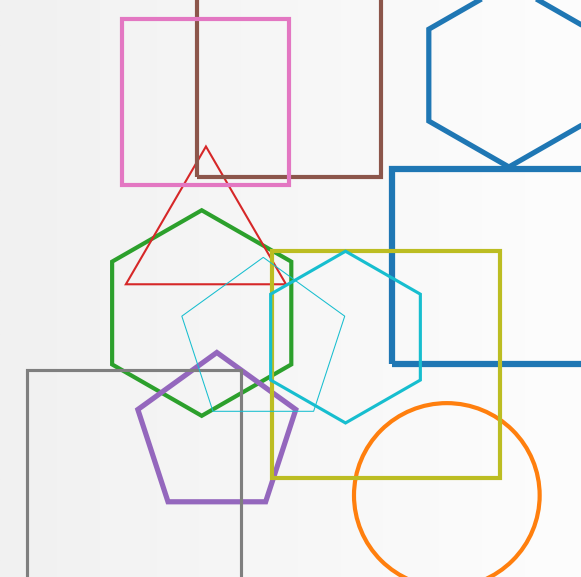[{"shape": "square", "thickness": 3, "radius": 0.84, "center": [0.842, 0.538]}, {"shape": "hexagon", "thickness": 2.5, "radius": 0.8, "center": [0.876, 0.869]}, {"shape": "circle", "thickness": 2, "radius": 0.8, "center": [0.769, 0.141]}, {"shape": "hexagon", "thickness": 2, "radius": 0.89, "center": [0.347, 0.457]}, {"shape": "triangle", "thickness": 1, "radius": 0.8, "center": [0.354, 0.586]}, {"shape": "pentagon", "thickness": 2.5, "radius": 0.71, "center": [0.373, 0.246]}, {"shape": "square", "thickness": 2, "radius": 0.8, "center": [0.497, 0.852]}, {"shape": "square", "thickness": 2, "radius": 0.72, "center": [0.354, 0.823]}, {"shape": "square", "thickness": 1.5, "radius": 0.92, "center": [0.231, 0.175]}, {"shape": "square", "thickness": 2, "radius": 0.98, "center": [0.664, 0.368]}, {"shape": "hexagon", "thickness": 1.5, "radius": 0.74, "center": [0.594, 0.415]}, {"shape": "pentagon", "thickness": 0.5, "radius": 0.74, "center": [0.453, 0.406]}]